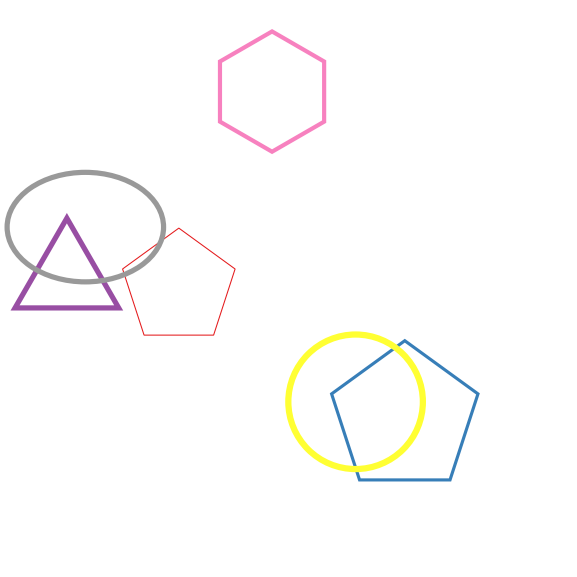[{"shape": "pentagon", "thickness": 0.5, "radius": 0.51, "center": [0.31, 0.502]}, {"shape": "pentagon", "thickness": 1.5, "radius": 0.67, "center": [0.701, 0.276]}, {"shape": "triangle", "thickness": 2.5, "radius": 0.52, "center": [0.116, 0.518]}, {"shape": "circle", "thickness": 3, "radius": 0.58, "center": [0.616, 0.303]}, {"shape": "hexagon", "thickness": 2, "radius": 0.52, "center": [0.471, 0.841]}, {"shape": "oval", "thickness": 2.5, "radius": 0.68, "center": [0.148, 0.606]}]